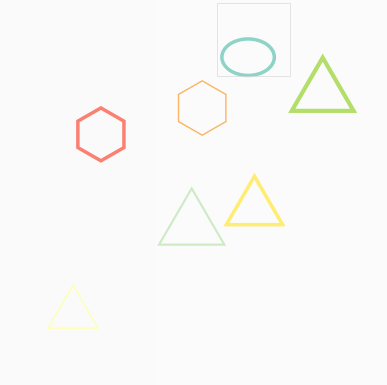[{"shape": "oval", "thickness": 2.5, "radius": 0.34, "center": [0.64, 0.851]}, {"shape": "triangle", "thickness": 1, "radius": 0.37, "center": [0.189, 0.185]}, {"shape": "hexagon", "thickness": 2.5, "radius": 0.34, "center": [0.26, 0.651]}, {"shape": "hexagon", "thickness": 1, "radius": 0.35, "center": [0.522, 0.719]}, {"shape": "triangle", "thickness": 3, "radius": 0.46, "center": [0.833, 0.758]}, {"shape": "square", "thickness": 0.5, "radius": 0.48, "center": [0.654, 0.898]}, {"shape": "triangle", "thickness": 1.5, "radius": 0.49, "center": [0.495, 0.413]}, {"shape": "triangle", "thickness": 2.5, "radius": 0.42, "center": [0.657, 0.458]}]